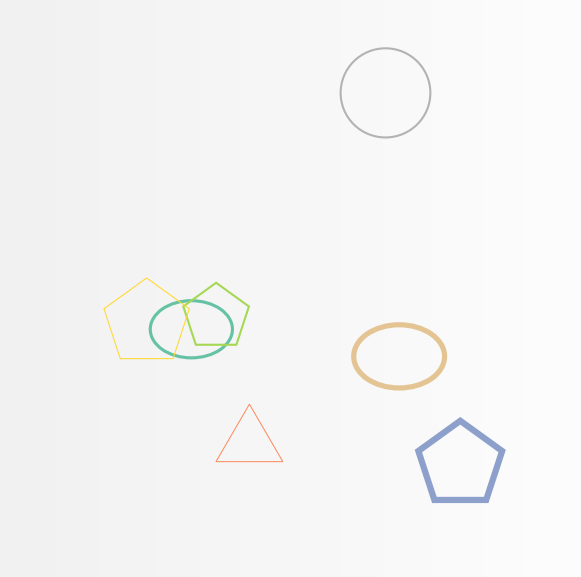[{"shape": "oval", "thickness": 1.5, "radius": 0.35, "center": [0.329, 0.429]}, {"shape": "triangle", "thickness": 0.5, "radius": 0.33, "center": [0.429, 0.233]}, {"shape": "pentagon", "thickness": 3, "radius": 0.38, "center": [0.792, 0.195]}, {"shape": "pentagon", "thickness": 1, "radius": 0.3, "center": [0.372, 0.45]}, {"shape": "pentagon", "thickness": 0.5, "radius": 0.39, "center": [0.252, 0.441]}, {"shape": "oval", "thickness": 2.5, "radius": 0.39, "center": [0.687, 0.382]}, {"shape": "circle", "thickness": 1, "radius": 0.39, "center": [0.663, 0.838]}]